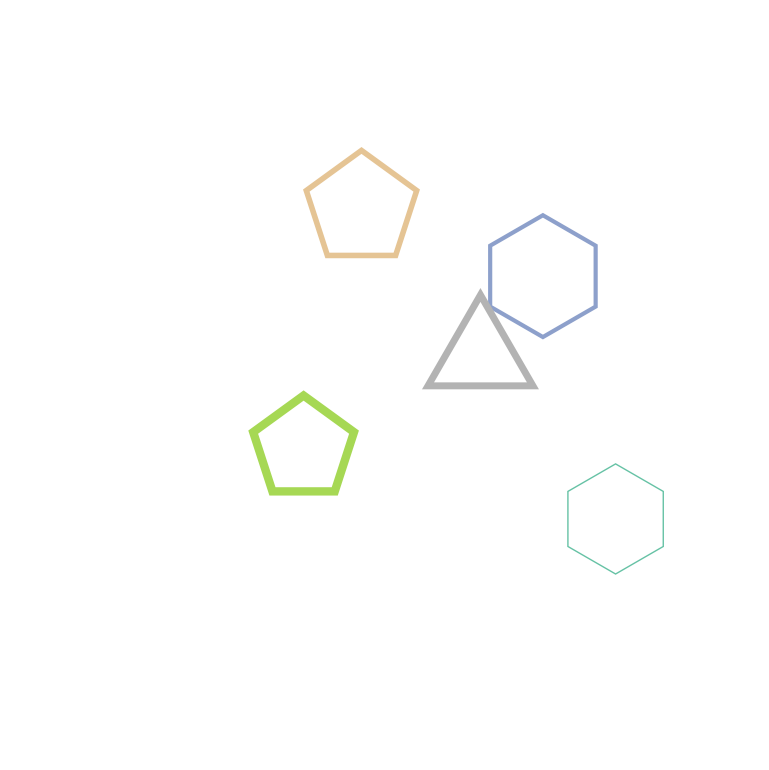[{"shape": "hexagon", "thickness": 0.5, "radius": 0.36, "center": [0.799, 0.326]}, {"shape": "hexagon", "thickness": 1.5, "radius": 0.4, "center": [0.705, 0.641]}, {"shape": "pentagon", "thickness": 3, "radius": 0.34, "center": [0.394, 0.418]}, {"shape": "pentagon", "thickness": 2, "radius": 0.38, "center": [0.469, 0.729]}, {"shape": "triangle", "thickness": 2.5, "radius": 0.39, "center": [0.624, 0.538]}]